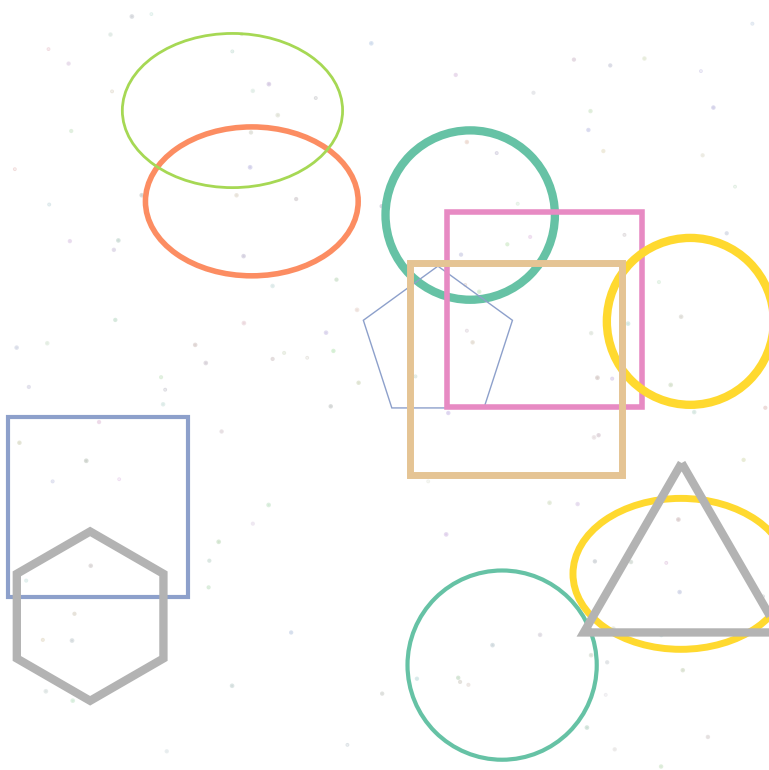[{"shape": "circle", "thickness": 1.5, "radius": 0.61, "center": [0.652, 0.136]}, {"shape": "circle", "thickness": 3, "radius": 0.55, "center": [0.611, 0.721]}, {"shape": "oval", "thickness": 2, "radius": 0.69, "center": [0.327, 0.738]}, {"shape": "square", "thickness": 1.5, "radius": 0.58, "center": [0.127, 0.342]}, {"shape": "pentagon", "thickness": 0.5, "radius": 0.51, "center": [0.569, 0.553]}, {"shape": "square", "thickness": 2, "radius": 0.63, "center": [0.707, 0.598]}, {"shape": "oval", "thickness": 1, "radius": 0.72, "center": [0.302, 0.856]}, {"shape": "circle", "thickness": 3, "radius": 0.54, "center": [0.897, 0.583]}, {"shape": "oval", "thickness": 2.5, "radius": 0.7, "center": [0.884, 0.255]}, {"shape": "square", "thickness": 2.5, "radius": 0.69, "center": [0.67, 0.521]}, {"shape": "hexagon", "thickness": 3, "radius": 0.55, "center": [0.117, 0.2]}, {"shape": "triangle", "thickness": 3, "radius": 0.73, "center": [0.885, 0.252]}]